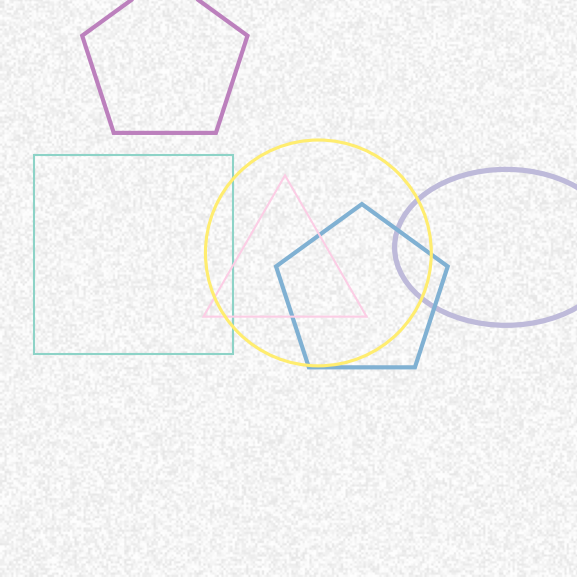[{"shape": "square", "thickness": 1, "radius": 0.86, "center": [0.232, 0.558]}, {"shape": "oval", "thickness": 2.5, "radius": 0.96, "center": [0.876, 0.571]}, {"shape": "pentagon", "thickness": 2, "radius": 0.78, "center": [0.627, 0.489]}, {"shape": "triangle", "thickness": 1, "radius": 0.82, "center": [0.494, 0.532]}, {"shape": "pentagon", "thickness": 2, "radius": 0.75, "center": [0.285, 0.891]}, {"shape": "circle", "thickness": 1.5, "radius": 0.98, "center": [0.551, 0.561]}]